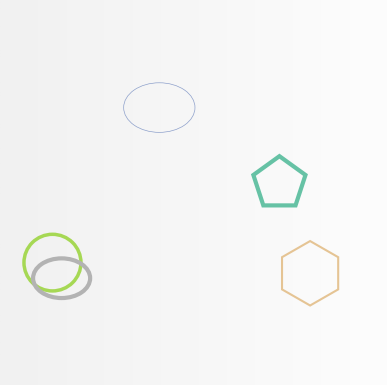[{"shape": "pentagon", "thickness": 3, "radius": 0.35, "center": [0.721, 0.524]}, {"shape": "oval", "thickness": 0.5, "radius": 0.46, "center": [0.411, 0.721]}, {"shape": "circle", "thickness": 2.5, "radius": 0.37, "center": [0.135, 0.318]}, {"shape": "hexagon", "thickness": 1.5, "radius": 0.42, "center": [0.8, 0.29]}, {"shape": "oval", "thickness": 3, "radius": 0.37, "center": [0.159, 0.277]}]